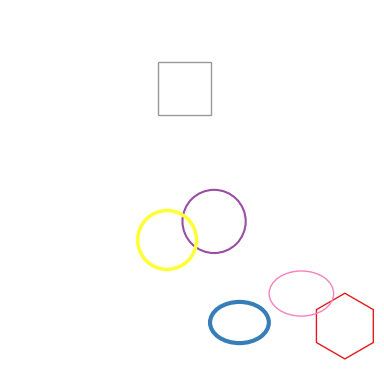[{"shape": "hexagon", "thickness": 1, "radius": 0.43, "center": [0.896, 0.153]}, {"shape": "oval", "thickness": 3, "radius": 0.38, "center": [0.622, 0.162]}, {"shape": "circle", "thickness": 1.5, "radius": 0.41, "center": [0.556, 0.425]}, {"shape": "circle", "thickness": 2.5, "radius": 0.38, "center": [0.434, 0.377]}, {"shape": "oval", "thickness": 1, "radius": 0.42, "center": [0.783, 0.238]}, {"shape": "square", "thickness": 1, "radius": 0.35, "center": [0.479, 0.771]}]